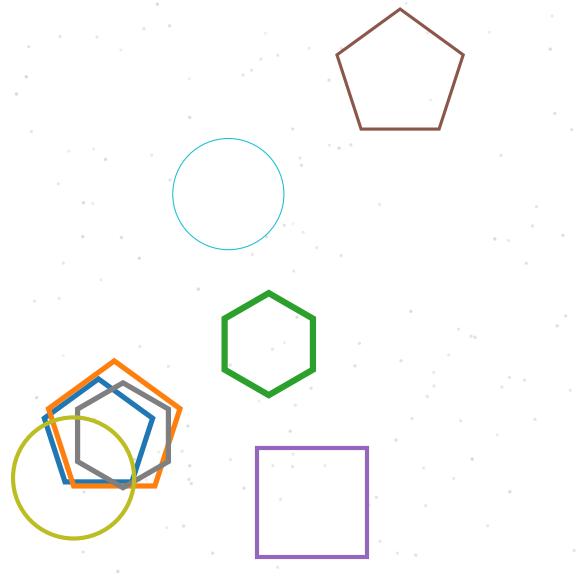[{"shape": "pentagon", "thickness": 2.5, "radius": 0.49, "center": [0.171, 0.244]}, {"shape": "pentagon", "thickness": 2.5, "radius": 0.6, "center": [0.198, 0.254]}, {"shape": "hexagon", "thickness": 3, "radius": 0.44, "center": [0.465, 0.403]}, {"shape": "square", "thickness": 2, "radius": 0.47, "center": [0.54, 0.129]}, {"shape": "pentagon", "thickness": 1.5, "radius": 0.57, "center": [0.693, 0.869]}, {"shape": "hexagon", "thickness": 2.5, "radius": 0.45, "center": [0.213, 0.245]}, {"shape": "circle", "thickness": 2, "radius": 0.52, "center": [0.127, 0.171]}, {"shape": "circle", "thickness": 0.5, "radius": 0.48, "center": [0.395, 0.663]}]